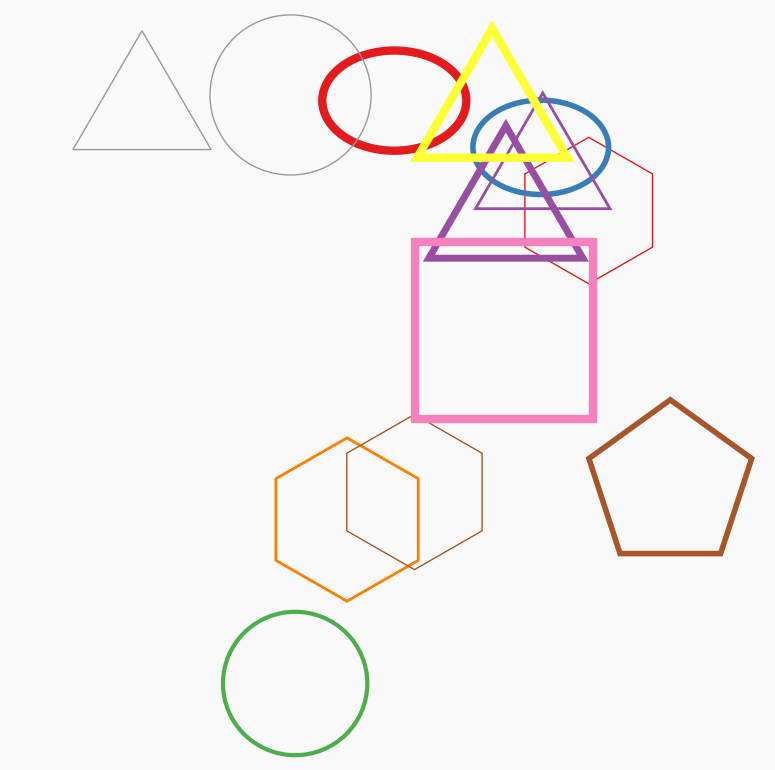[{"shape": "oval", "thickness": 3, "radius": 0.46, "center": [0.509, 0.869]}, {"shape": "hexagon", "thickness": 0.5, "radius": 0.48, "center": [0.76, 0.727]}, {"shape": "oval", "thickness": 2, "radius": 0.44, "center": [0.698, 0.809]}, {"shape": "circle", "thickness": 1.5, "radius": 0.47, "center": [0.381, 0.112]}, {"shape": "triangle", "thickness": 1, "radius": 0.5, "center": [0.7, 0.779]}, {"shape": "triangle", "thickness": 2.5, "radius": 0.57, "center": [0.653, 0.722]}, {"shape": "hexagon", "thickness": 1, "radius": 0.53, "center": [0.448, 0.325]}, {"shape": "triangle", "thickness": 3, "radius": 0.56, "center": [0.635, 0.851]}, {"shape": "hexagon", "thickness": 0.5, "radius": 0.5, "center": [0.535, 0.361]}, {"shape": "pentagon", "thickness": 2, "radius": 0.55, "center": [0.865, 0.37]}, {"shape": "square", "thickness": 3, "radius": 0.57, "center": [0.65, 0.571]}, {"shape": "circle", "thickness": 0.5, "radius": 0.52, "center": [0.375, 0.877]}, {"shape": "triangle", "thickness": 0.5, "radius": 0.51, "center": [0.183, 0.857]}]